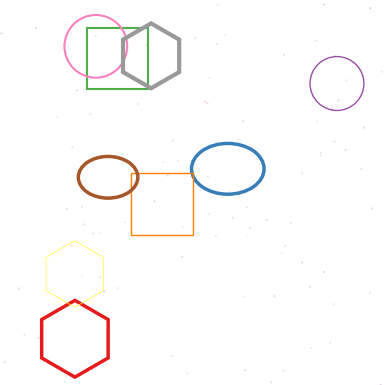[{"shape": "hexagon", "thickness": 2.5, "radius": 0.5, "center": [0.195, 0.12]}, {"shape": "oval", "thickness": 2.5, "radius": 0.47, "center": [0.592, 0.562]}, {"shape": "square", "thickness": 1.5, "radius": 0.4, "center": [0.305, 0.848]}, {"shape": "circle", "thickness": 1, "radius": 0.35, "center": [0.875, 0.783]}, {"shape": "square", "thickness": 1, "radius": 0.4, "center": [0.42, 0.47]}, {"shape": "hexagon", "thickness": 0.5, "radius": 0.43, "center": [0.194, 0.288]}, {"shape": "oval", "thickness": 2.5, "radius": 0.39, "center": [0.281, 0.54]}, {"shape": "circle", "thickness": 1.5, "radius": 0.41, "center": [0.249, 0.88]}, {"shape": "hexagon", "thickness": 3, "radius": 0.42, "center": [0.392, 0.855]}]